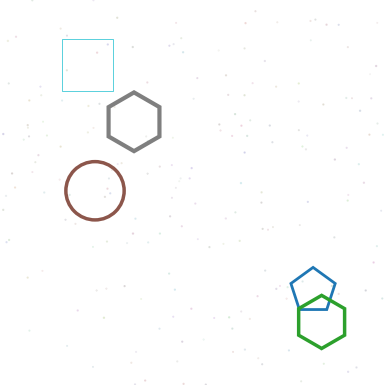[{"shape": "pentagon", "thickness": 2, "radius": 0.3, "center": [0.813, 0.245]}, {"shape": "hexagon", "thickness": 2.5, "radius": 0.34, "center": [0.835, 0.164]}, {"shape": "circle", "thickness": 2.5, "radius": 0.38, "center": [0.247, 0.504]}, {"shape": "hexagon", "thickness": 3, "radius": 0.38, "center": [0.348, 0.684]}, {"shape": "square", "thickness": 0.5, "radius": 0.33, "center": [0.227, 0.832]}]